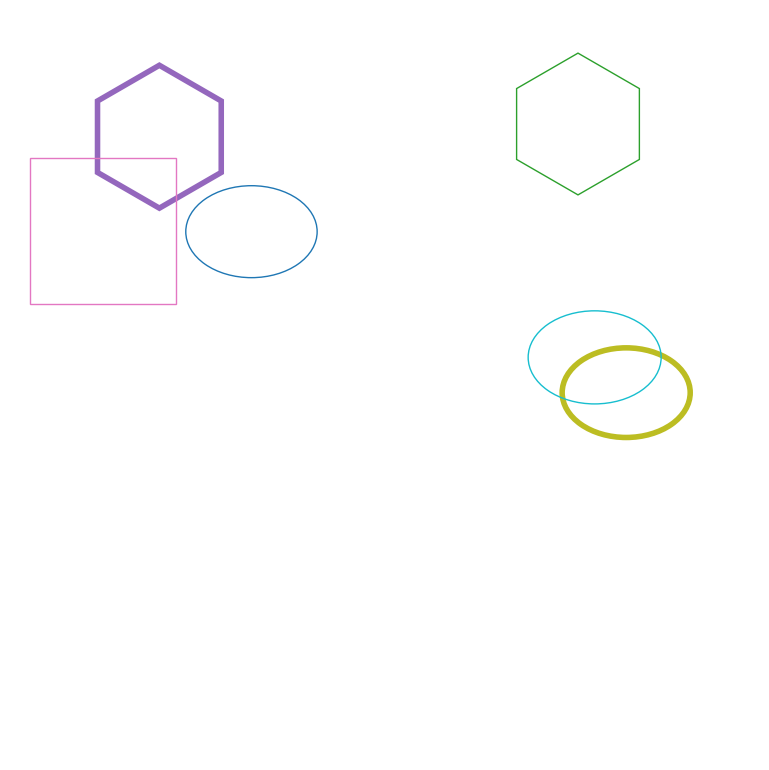[{"shape": "oval", "thickness": 0.5, "radius": 0.43, "center": [0.327, 0.699]}, {"shape": "hexagon", "thickness": 0.5, "radius": 0.46, "center": [0.751, 0.839]}, {"shape": "hexagon", "thickness": 2, "radius": 0.46, "center": [0.207, 0.822]}, {"shape": "square", "thickness": 0.5, "radius": 0.47, "center": [0.133, 0.7]}, {"shape": "oval", "thickness": 2, "radius": 0.42, "center": [0.813, 0.49]}, {"shape": "oval", "thickness": 0.5, "radius": 0.43, "center": [0.772, 0.536]}]